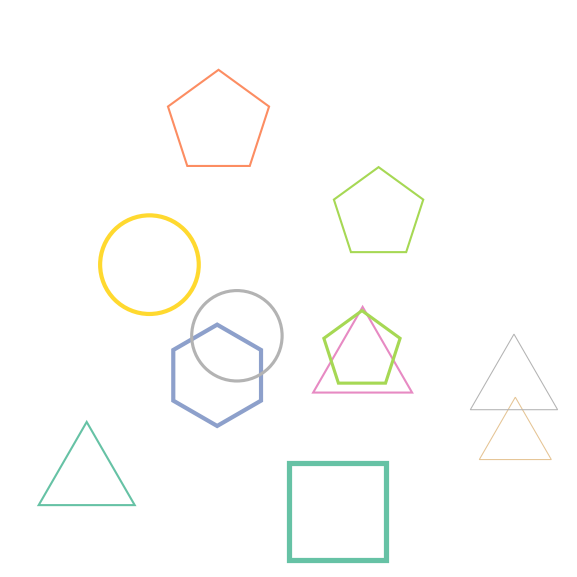[{"shape": "square", "thickness": 2.5, "radius": 0.42, "center": [0.585, 0.113]}, {"shape": "triangle", "thickness": 1, "radius": 0.48, "center": [0.15, 0.172]}, {"shape": "pentagon", "thickness": 1, "radius": 0.46, "center": [0.378, 0.786]}, {"shape": "hexagon", "thickness": 2, "radius": 0.44, "center": [0.376, 0.349]}, {"shape": "triangle", "thickness": 1, "radius": 0.49, "center": [0.628, 0.369]}, {"shape": "pentagon", "thickness": 1, "radius": 0.41, "center": [0.656, 0.628]}, {"shape": "pentagon", "thickness": 1.5, "radius": 0.35, "center": [0.627, 0.392]}, {"shape": "circle", "thickness": 2, "radius": 0.43, "center": [0.259, 0.541]}, {"shape": "triangle", "thickness": 0.5, "radius": 0.36, "center": [0.892, 0.239]}, {"shape": "circle", "thickness": 1.5, "radius": 0.39, "center": [0.41, 0.418]}, {"shape": "triangle", "thickness": 0.5, "radius": 0.44, "center": [0.89, 0.333]}]